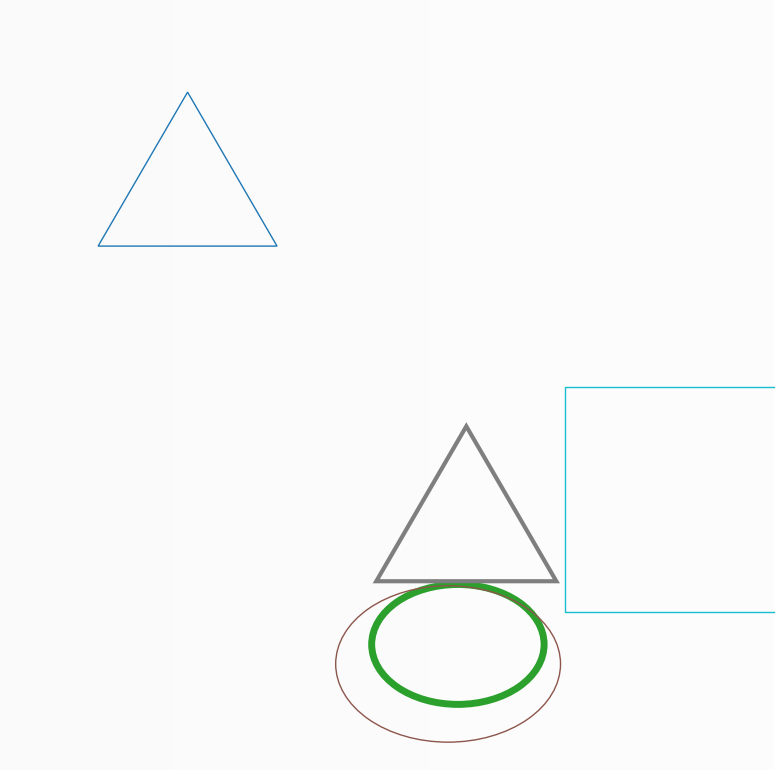[{"shape": "triangle", "thickness": 0.5, "radius": 0.67, "center": [0.242, 0.747]}, {"shape": "oval", "thickness": 2.5, "radius": 0.56, "center": [0.591, 0.163]}, {"shape": "oval", "thickness": 0.5, "radius": 0.73, "center": [0.578, 0.138]}, {"shape": "triangle", "thickness": 1.5, "radius": 0.67, "center": [0.602, 0.312]}, {"shape": "square", "thickness": 0.5, "radius": 0.73, "center": [0.875, 0.351]}]